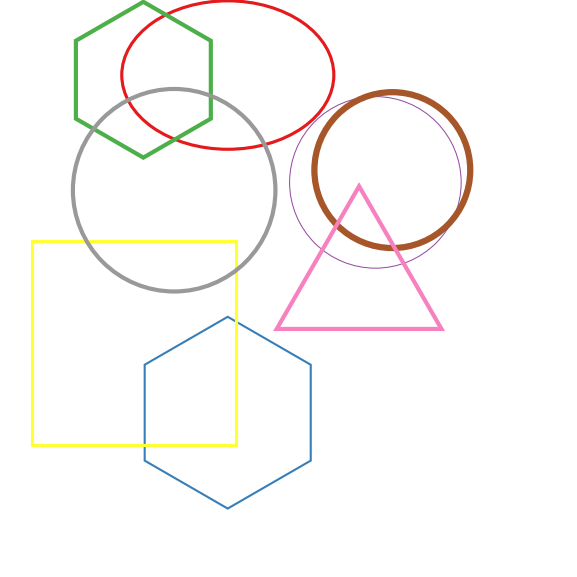[{"shape": "oval", "thickness": 1.5, "radius": 0.92, "center": [0.394, 0.869]}, {"shape": "hexagon", "thickness": 1, "radius": 0.83, "center": [0.394, 0.285]}, {"shape": "hexagon", "thickness": 2, "radius": 0.67, "center": [0.248, 0.861]}, {"shape": "circle", "thickness": 0.5, "radius": 0.74, "center": [0.65, 0.683]}, {"shape": "square", "thickness": 1.5, "radius": 0.88, "center": [0.232, 0.405]}, {"shape": "circle", "thickness": 3, "radius": 0.67, "center": [0.679, 0.705]}, {"shape": "triangle", "thickness": 2, "radius": 0.82, "center": [0.622, 0.512]}, {"shape": "circle", "thickness": 2, "radius": 0.88, "center": [0.302, 0.67]}]